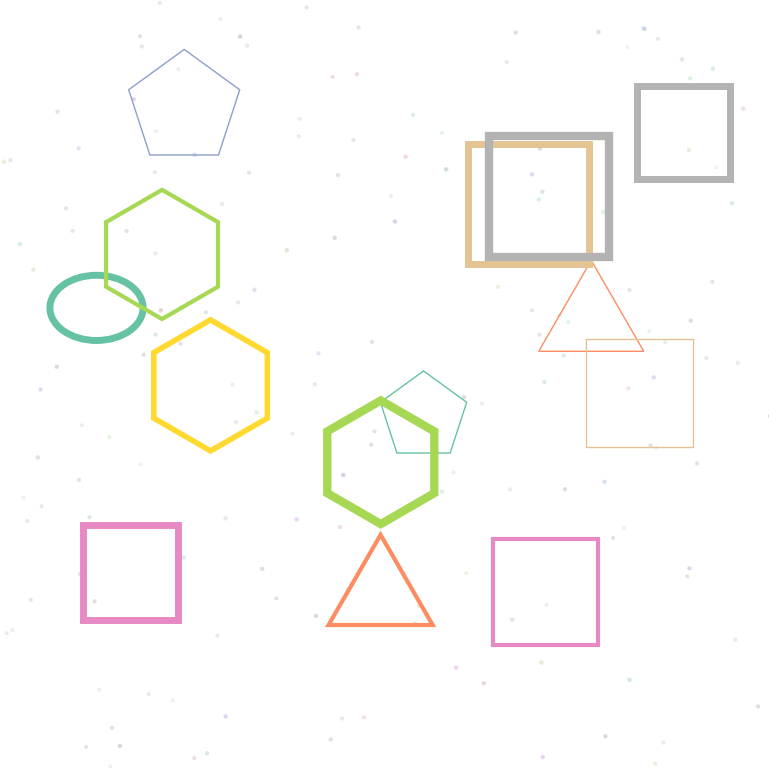[{"shape": "pentagon", "thickness": 0.5, "radius": 0.29, "center": [0.55, 0.459]}, {"shape": "oval", "thickness": 2.5, "radius": 0.3, "center": [0.125, 0.6]}, {"shape": "triangle", "thickness": 1.5, "radius": 0.39, "center": [0.494, 0.227]}, {"shape": "triangle", "thickness": 0.5, "radius": 0.39, "center": [0.768, 0.583]}, {"shape": "pentagon", "thickness": 0.5, "radius": 0.38, "center": [0.239, 0.86]}, {"shape": "square", "thickness": 1.5, "radius": 0.34, "center": [0.708, 0.231]}, {"shape": "square", "thickness": 2.5, "radius": 0.31, "center": [0.169, 0.256]}, {"shape": "hexagon", "thickness": 3, "radius": 0.4, "center": [0.495, 0.4]}, {"shape": "hexagon", "thickness": 1.5, "radius": 0.42, "center": [0.21, 0.67]}, {"shape": "hexagon", "thickness": 2, "radius": 0.43, "center": [0.273, 0.5]}, {"shape": "square", "thickness": 0.5, "radius": 0.35, "center": [0.83, 0.49]}, {"shape": "square", "thickness": 2.5, "radius": 0.39, "center": [0.686, 0.735]}, {"shape": "square", "thickness": 3, "radius": 0.39, "center": [0.713, 0.744]}, {"shape": "square", "thickness": 2.5, "radius": 0.3, "center": [0.887, 0.828]}]